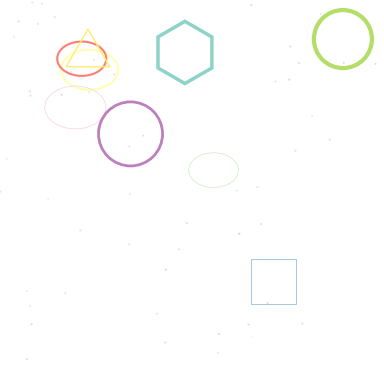[{"shape": "hexagon", "thickness": 2.5, "radius": 0.4, "center": [0.48, 0.864]}, {"shape": "oval", "thickness": 1.5, "radius": 0.37, "center": [0.232, 0.819]}, {"shape": "oval", "thickness": 1.5, "radius": 0.32, "center": [0.212, 0.847]}, {"shape": "square", "thickness": 0.5, "radius": 0.29, "center": [0.711, 0.269]}, {"shape": "circle", "thickness": 3, "radius": 0.38, "center": [0.891, 0.899]}, {"shape": "oval", "thickness": 0.5, "radius": 0.4, "center": [0.196, 0.721]}, {"shape": "circle", "thickness": 2, "radius": 0.42, "center": [0.339, 0.652]}, {"shape": "oval", "thickness": 0.5, "radius": 0.32, "center": [0.555, 0.558]}, {"shape": "triangle", "thickness": 1, "radius": 0.33, "center": [0.228, 0.859]}]